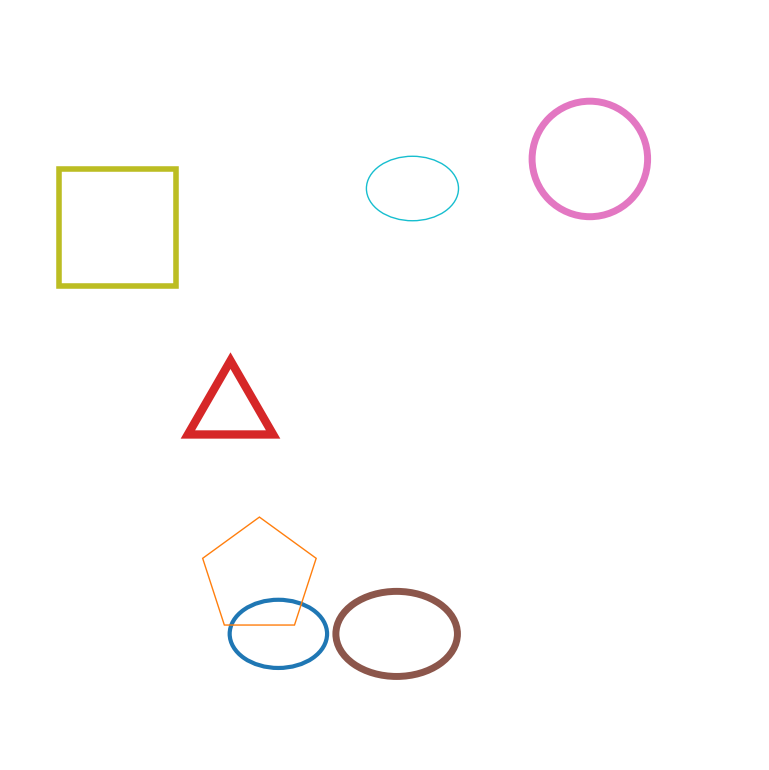[{"shape": "oval", "thickness": 1.5, "radius": 0.32, "center": [0.362, 0.177]}, {"shape": "pentagon", "thickness": 0.5, "radius": 0.39, "center": [0.337, 0.251]}, {"shape": "triangle", "thickness": 3, "radius": 0.32, "center": [0.299, 0.468]}, {"shape": "oval", "thickness": 2.5, "radius": 0.39, "center": [0.515, 0.177]}, {"shape": "circle", "thickness": 2.5, "radius": 0.38, "center": [0.766, 0.794]}, {"shape": "square", "thickness": 2, "radius": 0.38, "center": [0.153, 0.705]}, {"shape": "oval", "thickness": 0.5, "radius": 0.3, "center": [0.536, 0.755]}]